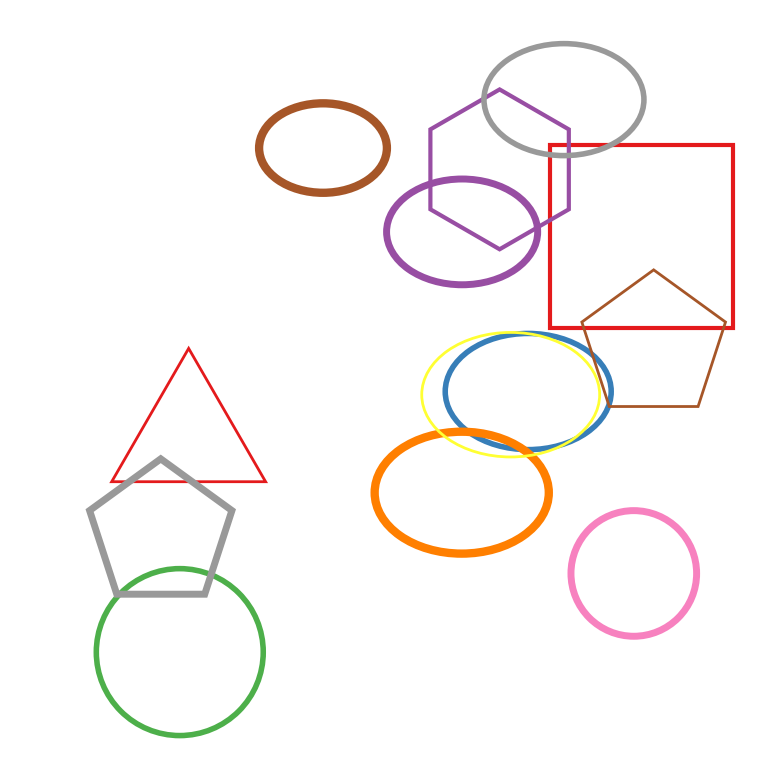[{"shape": "square", "thickness": 1.5, "radius": 0.59, "center": [0.833, 0.693]}, {"shape": "triangle", "thickness": 1, "radius": 0.58, "center": [0.245, 0.432]}, {"shape": "oval", "thickness": 2, "radius": 0.54, "center": [0.686, 0.492]}, {"shape": "circle", "thickness": 2, "radius": 0.54, "center": [0.233, 0.153]}, {"shape": "oval", "thickness": 2.5, "radius": 0.49, "center": [0.6, 0.699]}, {"shape": "hexagon", "thickness": 1.5, "radius": 0.52, "center": [0.649, 0.78]}, {"shape": "oval", "thickness": 3, "radius": 0.57, "center": [0.6, 0.36]}, {"shape": "oval", "thickness": 1, "radius": 0.58, "center": [0.663, 0.487]}, {"shape": "pentagon", "thickness": 1, "radius": 0.49, "center": [0.849, 0.551]}, {"shape": "oval", "thickness": 3, "radius": 0.41, "center": [0.419, 0.808]}, {"shape": "circle", "thickness": 2.5, "radius": 0.41, "center": [0.823, 0.255]}, {"shape": "pentagon", "thickness": 2.5, "radius": 0.49, "center": [0.209, 0.307]}, {"shape": "oval", "thickness": 2, "radius": 0.52, "center": [0.732, 0.871]}]